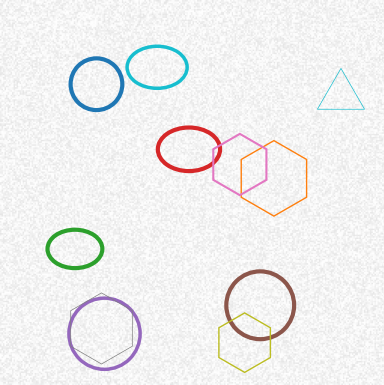[{"shape": "circle", "thickness": 3, "radius": 0.34, "center": [0.251, 0.781]}, {"shape": "hexagon", "thickness": 1, "radius": 0.49, "center": [0.711, 0.537]}, {"shape": "oval", "thickness": 3, "radius": 0.36, "center": [0.195, 0.353]}, {"shape": "oval", "thickness": 3, "radius": 0.4, "center": [0.491, 0.612]}, {"shape": "circle", "thickness": 2.5, "radius": 0.46, "center": [0.271, 0.133]}, {"shape": "circle", "thickness": 3, "radius": 0.44, "center": [0.676, 0.207]}, {"shape": "hexagon", "thickness": 1.5, "radius": 0.4, "center": [0.623, 0.573]}, {"shape": "hexagon", "thickness": 0.5, "radius": 0.46, "center": [0.264, 0.147]}, {"shape": "hexagon", "thickness": 1, "radius": 0.39, "center": [0.635, 0.11]}, {"shape": "triangle", "thickness": 0.5, "radius": 0.35, "center": [0.886, 0.752]}, {"shape": "oval", "thickness": 2.5, "radius": 0.39, "center": [0.408, 0.825]}]